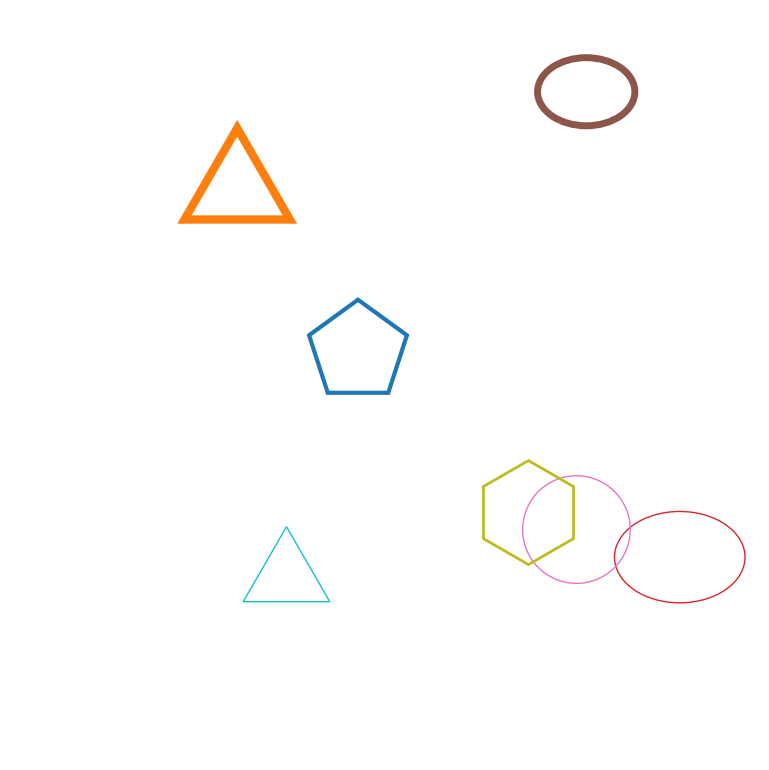[{"shape": "pentagon", "thickness": 1.5, "radius": 0.33, "center": [0.465, 0.544]}, {"shape": "triangle", "thickness": 3, "radius": 0.4, "center": [0.308, 0.754]}, {"shape": "oval", "thickness": 0.5, "radius": 0.42, "center": [0.883, 0.276]}, {"shape": "oval", "thickness": 2.5, "radius": 0.32, "center": [0.761, 0.881]}, {"shape": "circle", "thickness": 0.5, "radius": 0.35, "center": [0.749, 0.312]}, {"shape": "hexagon", "thickness": 1, "radius": 0.34, "center": [0.686, 0.334]}, {"shape": "triangle", "thickness": 0.5, "radius": 0.32, "center": [0.372, 0.251]}]